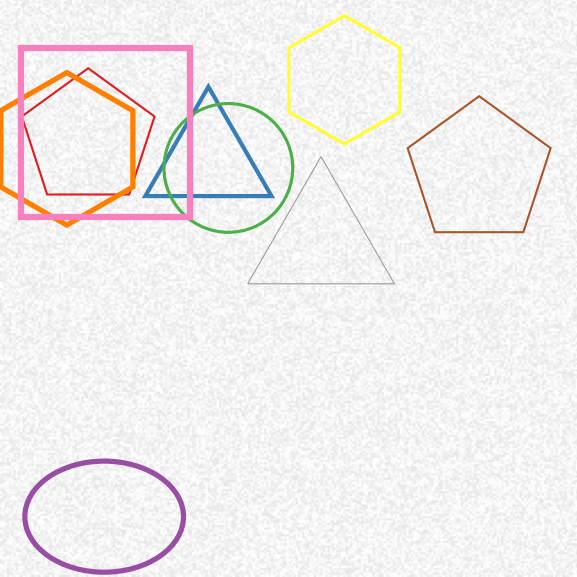[{"shape": "pentagon", "thickness": 1, "radius": 0.6, "center": [0.153, 0.76]}, {"shape": "triangle", "thickness": 2, "radius": 0.63, "center": [0.361, 0.723]}, {"shape": "circle", "thickness": 1.5, "radius": 0.56, "center": [0.395, 0.708]}, {"shape": "oval", "thickness": 2.5, "radius": 0.69, "center": [0.18, 0.104]}, {"shape": "hexagon", "thickness": 2.5, "radius": 0.66, "center": [0.116, 0.741]}, {"shape": "hexagon", "thickness": 1.5, "radius": 0.56, "center": [0.596, 0.861]}, {"shape": "pentagon", "thickness": 1, "radius": 0.65, "center": [0.83, 0.702]}, {"shape": "square", "thickness": 3, "radius": 0.73, "center": [0.183, 0.769]}, {"shape": "triangle", "thickness": 0.5, "radius": 0.73, "center": [0.556, 0.581]}]